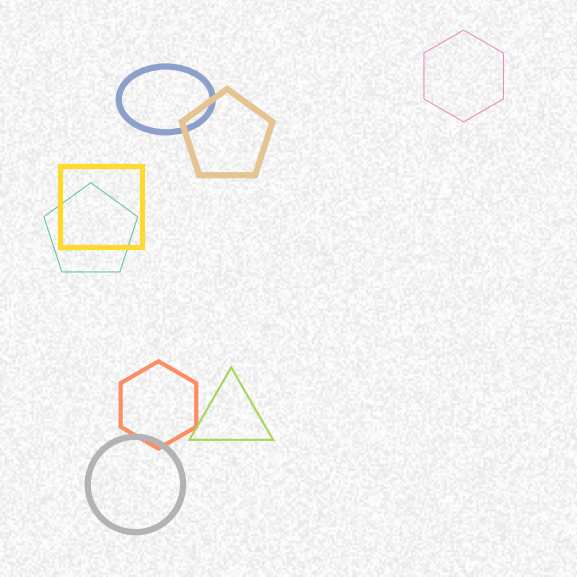[{"shape": "pentagon", "thickness": 0.5, "radius": 0.43, "center": [0.157, 0.597]}, {"shape": "hexagon", "thickness": 2, "radius": 0.38, "center": [0.274, 0.298]}, {"shape": "oval", "thickness": 3, "radius": 0.41, "center": [0.287, 0.827]}, {"shape": "hexagon", "thickness": 0.5, "radius": 0.4, "center": [0.803, 0.868]}, {"shape": "triangle", "thickness": 1, "radius": 0.42, "center": [0.4, 0.279]}, {"shape": "square", "thickness": 2.5, "radius": 0.35, "center": [0.175, 0.641]}, {"shape": "pentagon", "thickness": 3, "radius": 0.41, "center": [0.393, 0.763]}, {"shape": "circle", "thickness": 3, "radius": 0.41, "center": [0.235, 0.16]}]